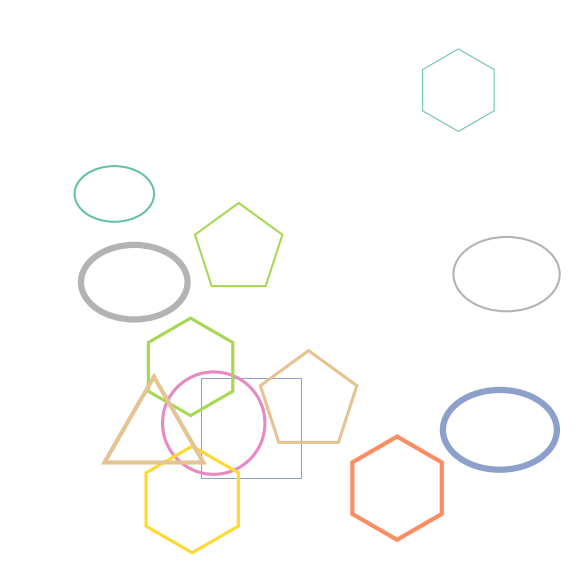[{"shape": "oval", "thickness": 1, "radius": 0.34, "center": [0.198, 0.663]}, {"shape": "hexagon", "thickness": 0.5, "radius": 0.36, "center": [0.794, 0.843]}, {"shape": "hexagon", "thickness": 2, "radius": 0.45, "center": [0.688, 0.154]}, {"shape": "square", "thickness": 0.5, "radius": 0.43, "center": [0.435, 0.258]}, {"shape": "oval", "thickness": 3, "radius": 0.49, "center": [0.866, 0.255]}, {"shape": "circle", "thickness": 1.5, "radius": 0.44, "center": [0.37, 0.266]}, {"shape": "pentagon", "thickness": 1, "radius": 0.4, "center": [0.413, 0.568]}, {"shape": "hexagon", "thickness": 1.5, "radius": 0.42, "center": [0.33, 0.364]}, {"shape": "hexagon", "thickness": 1.5, "radius": 0.46, "center": [0.333, 0.134]}, {"shape": "pentagon", "thickness": 1.5, "radius": 0.44, "center": [0.534, 0.304]}, {"shape": "triangle", "thickness": 2, "radius": 0.49, "center": [0.267, 0.248]}, {"shape": "oval", "thickness": 1, "radius": 0.46, "center": [0.877, 0.524]}, {"shape": "oval", "thickness": 3, "radius": 0.46, "center": [0.232, 0.511]}]